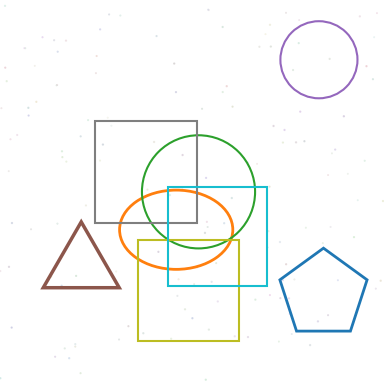[{"shape": "pentagon", "thickness": 2, "radius": 0.6, "center": [0.84, 0.236]}, {"shape": "oval", "thickness": 2, "radius": 0.74, "center": [0.458, 0.403]}, {"shape": "circle", "thickness": 1.5, "radius": 0.73, "center": [0.516, 0.502]}, {"shape": "circle", "thickness": 1.5, "radius": 0.5, "center": [0.828, 0.845]}, {"shape": "triangle", "thickness": 2.5, "radius": 0.57, "center": [0.211, 0.31]}, {"shape": "square", "thickness": 1.5, "radius": 0.66, "center": [0.38, 0.554]}, {"shape": "square", "thickness": 1.5, "radius": 0.66, "center": [0.488, 0.246]}, {"shape": "square", "thickness": 1.5, "radius": 0.64, "center": [0.566, 0.385]}]